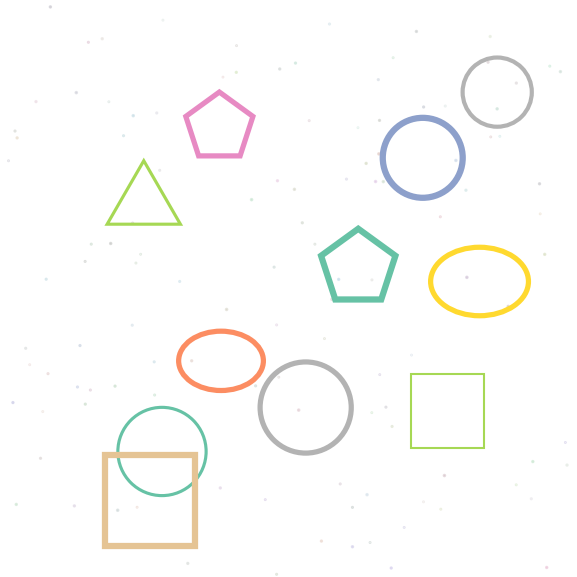[{"shape": "pentagon", "thickness": 3, "radius": 0.34, "center": [0.62, 0.535]}, {"shape": "circle", "thickness": 1.5, "radius": 0.38, "center": [0.281, 0.217]}, {"shape": "oval", "thickness": 2.5, "radius": 0.37, "center": [0.383, 0.374]}, {"shape": "circle", "thickness": 3, "radius": 0.35, "center": [0.732, 0.726]}, {"shape": "pentagon", "thickness": 2.5, "radius": 0.31, "center": [0.38, 0.779]}, {"shape": "triangle", "thickness": 1.5, "radius": 0.37, "center": [0.249, 0.648]}, {"shape": "square", "thickness": 1, "radius": 0.32, "center": [0.775, 0.287]}, {"shape": "oval", "thickness": 2.5, "radius": 0.42, "center": [0.83, 0.512]}, {"shape": "square", "thickness": 3, "radius": 0.39, "center": [0.259, 0.132]}, {"shape": "circle", "thickness": 2, "radius": 0.3, "center": [0.861, 0.84]}, {"shape": "circle", "thickness": 2.5, "radius": 0.39, "center": [0.529, 0.293]}]